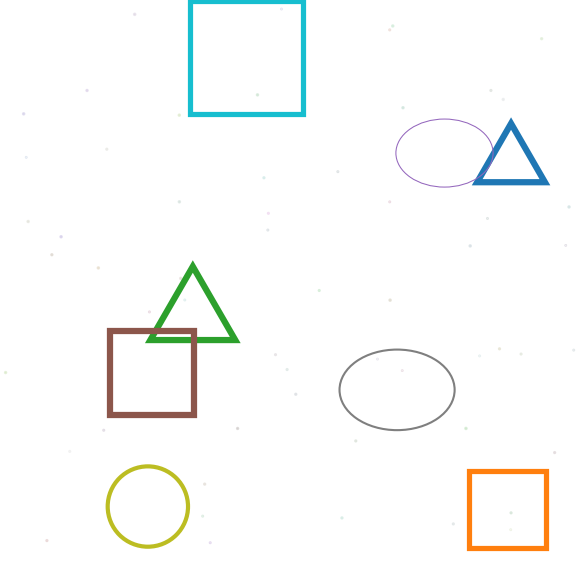[{"shape": "triangle", "thickness": 3, "radius": 0.34, "center": [0.885, 0.717]}, {"shape": "square", "thickness": 2.5, "radius": 0.33, "center": [0.879, 0.117]}, {"shape": "triangle", "thickness": 3, "radius": 0.42, "center": [0.334, 0.453]}, {"shape": "oval", "thickness": 0.5, "radius": 0.42, "center": [0.77, 0.734]}, {"shape": "square", "thickness": 3, "radius": 0.36, "center": [0.263, 0.353]}, {"shape": "oval", "thickness": 1, "radius": 0.5, "center": [0.688, 0.324]}, {"shape": "circle", "thickness": 2, "radius": 0.35, "center": [0.256, 0.122]}, {"shape": "square", "thickness": 2.5, "radius": 0.49, "center": [0.427, 0.899]}]